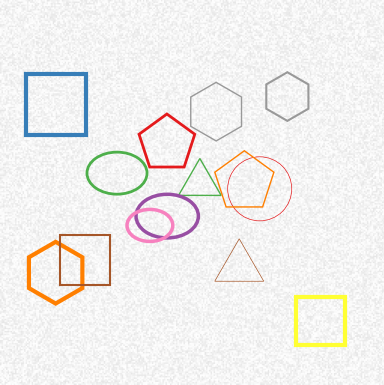[{"shape": "circle", "thickness": 0.5, "radius": 0.42, "center": [0.675, 0.51]}, {"shape": "pentagon", "thickness": 2, "radius": 0.38, "center": [0.434, 0.628]}, {"shape": "square", "thickness": 3, "radius": 0.39, "center": [0.146, 0.728]}, {"shape": "oval", "thickness": 2, "radius": 0.39, "center": [0.304, 0.55]}, {"shape": "triangle", "thickness": 1, "radius": 0.32, "center": [0.519, 0.524]}, {"shape": "oval", "thickness": 2.5, "radius": 0.4, "center": [0.434, 0.439]}, {"shape": "hexagon", "thickness": 3, "radius": 0.4, "center": [0.145, 0.292]}, {"shape": "pentagon", "thickness": 1, "radius": 0.4, "center": [0.635, 0.528]}, {"shape": "square", "thickness": 3, "radius": 0.31, "center": [0.832, 0.166]}, {"shape": "triangle", "thickness": 0.5, "radius": 0.37, "center": [0.621, 0.306]}, {"shape": "square", "thickness": 1.5, "radius": 0.33, "center": [0.22, 0.325]}, {"shape": "oval", "thickness": 2.5, "radius": 0.3, "center": [0.389, 0.414]}, {"shape": "hexagon", "thickness": 1, "radius": 0.38, "center": [0.561, 0.71]}, {"shape": "hexagon", "thickness": 1.5, "radius": 0.32, "center": [0.746, 0.749]}]